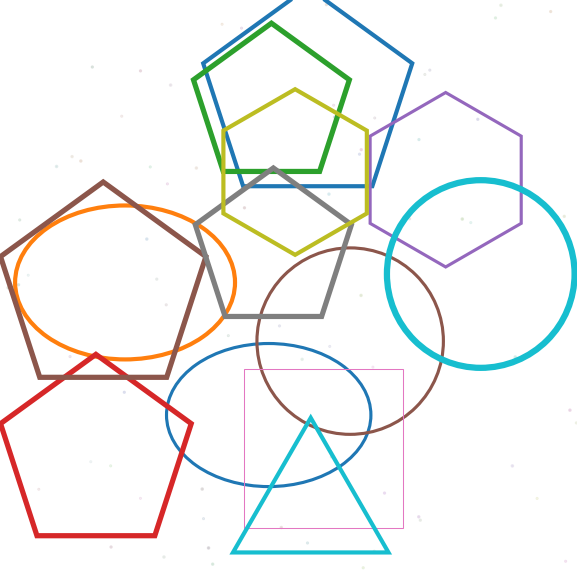[{"shape": "oval", "thickness": 1.5, "radius": 0.88, "center": [0.465, 0.28]}, {"shape": "pentagon", "thickness": 2, "radius": 0.95, "center": [0.533, 0.831]}, {"shape": "oval", "thickness": 2, "radius": 0.95, "center": [0.217, 0.51]}, {"shape": "pentagon", "thickness": 2.5, "radius": 0.71, "center": [0.47, 0.817]}, {"shape": "pentagon", "thickness": 2.5, "radius": 0.87, "center": [0.166, 0.212]}, {"shape": "hexagon", "thickness": 1.5, "radius": 0.76, "center": [0.772, 0.688]}, {"shape": "circle", "thickness": 1.5, "radius": 0.81, "center": [0.606, 0.408]}, {"shape": "pentagon", "thickness": 2.5, "radius": 0.93, "center": [0.179, 0.497]}, {"shape": "square", "thickness": 0.5, "radius": 0.69, "center": [0.56, 0.223]}, {"shape": "pentagon", "thickness": 2.5, "radius": 0.71, "center": [0.473, 0.566]}, {"shape": "hexagon", "thickness": 2, "radius": 0.72, "center": [0.511, 0.701]}, {"shape": "circle", "thickness": 3, "radius": 0.81, "center": [0.832, 0.525]}, {"shape": "triangle", "thickness": 2, "radius": 0.78, "center": [0.538, 0.12]}]